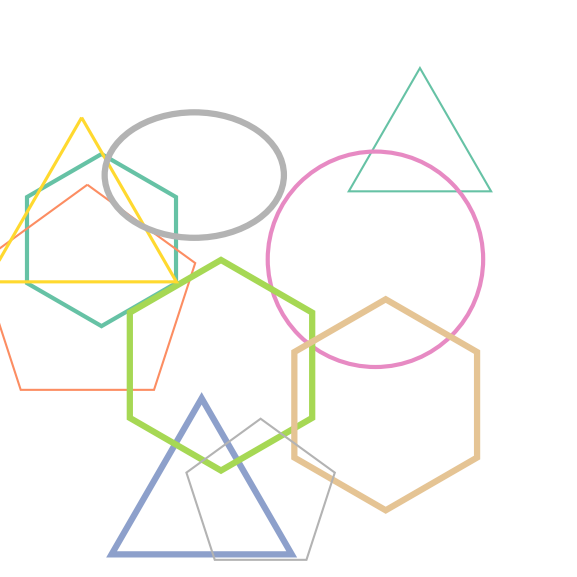[{"shape": "hexagon", "thickness": 2, "radius": 0.74, "center": [0.176, 0.583]}, {"shape": "triangle", "thickness": 1, "radius": 0.71, "center": [0.727, 0.739]}, {"shape": "pentagon", "thickness": 1, "radius": 0.98, "center": [0.151, 0.483]}, {"shape": "triangle", "thickness": 3, "radius": 0.9, "center": [0.349, 0.129]}, {"shape": "circle", "thickness": 2, "radius": 0.93, "center": [0.65, 0.55]}, {"shape": "hexagon", "thickness": 3, "radius": 0.91, "center": [0.383, 0.367]}, {"shape": "triangle", "thickness": 1.5, "radius": 0.95, "center": [0.141, 0.606]}, {"shape": "hexagon", "thickness": 3, "radius": 0.91, "center": [0.668, 0.298]}, {"shape": "oval", "thickness": 3, "radius": 0.78, "center": [0.336, 0.696]}, {"shape": "pentagon", "thickness": 1, "radius": 0.68, "center": [0.451, 0.139]}]